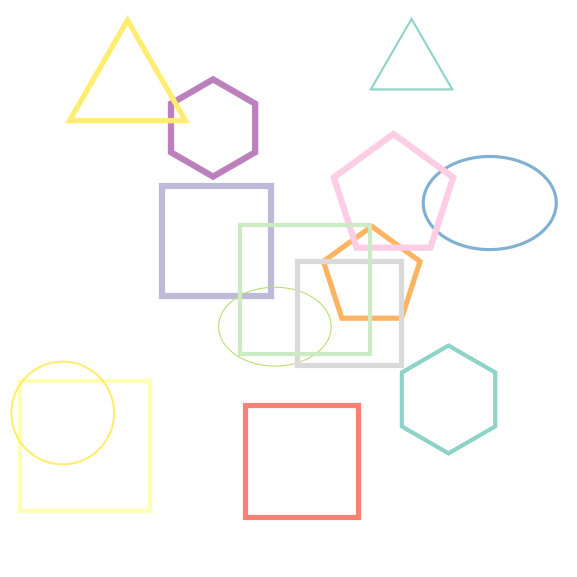[{"shape": "triangle", "thickness": 1, "radius": 0.41, "center": [0.713, 0.885]}, {"shape": "hexagon", "thickness": 2, "radius": 0.47, "center": [0.777, 0.307]}, {"shape": "square", "thickness": 2, "radius": 0.56, "center": [0.148, 0.227]}, {"shape": "square", "thickness": 3, "radius": 0.47, "center": [0.375, 0.582]}, {"shape": "square", "thickness": 2.5, "radius": 0.49, "center": [0.522, 0.2]}, {"shape": "oval", "thickness": 1.5, "radius": 0.58, "center": [0.848, 0.648]}, {"shape": "pentagon", "thickness": 2.5, "radius": 0.44, "center": [0.644, 0.519]}, {"shape": "oval", "thickness": 0.5, "radius": 0.49, "center": [0.476, 0.434]}, {"shape": "pentagon", "thickness": 3, "radius": 0.54, "center": [0.681, 0.658]}, {"shape": "square", "thickness": 2.5, "radius": 0.45, "center": [0.604, 0.458]}, {"shape": "hexagon", "thickness": 3, "radius": 0.42, "center": [0.369, 0.777]}, {"shape": "square", "thickness": 2, "radius": 0.56, "center": [0.528, 0.498]}, {"shape": "triangle", "thickness": 2.5, "radius": 0.58, "center": [0.221, 0.848]}, {"shape": "circle", "thickness": 1, "radius": 0.44, "center": [0.109, 0.284]}]